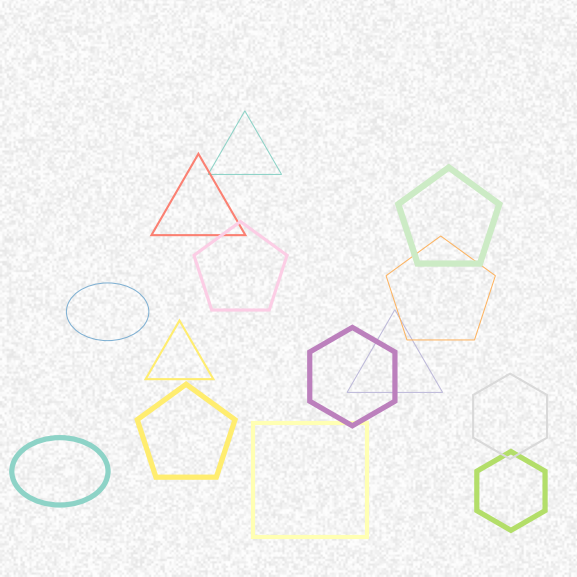[{"shape": "triangle", "thickness": 0.5, "radius": 0.37, "center": [0.424, 0.734]}, {"shape": "oval", "thickness": 2.5, "radius": 0.42, "center": [0.104, 0.183]}, {"shape": "square", "thickness": 2, "radius": 0.49, "center": [0.537, 0.169]}, {"shape": "triangle", "thickness": 0.5, "radius": 0.48, "center": [0.684, 0.367]}, {"shape": "triangle", "thickness": 1, "radius": 0.47, "center": [0.344, 0.639]}, {"shape": "oval", "thickness": 0.5, "radius": 0.36, "center": [0.186, 0.459]}, {"shape": "pentagon", "thickness": 0.5, "radius": 0.5, "center": [0.763, 0.491]}, {"shape": "hexagon", "thickness": 2.5, "radius": 0.34, "center": [0.885, 0.149]}, {"shape": "pentagon", "thickness": 1.5, "radius": 0.42, "center": [0.416, 0.531]}, {"shape": "hexagon", "thickness": 1, "radius": 0.37, "center": [0.883, 0.278]}, {"shape": "hexagon", "thickness": 2.5, "radius": 0.43, "center": [0.61, 0.347]}, {"shape": "pentagon", "thickness": 3, "radius": 0.46, "center": [0.777, 0.617]}, {"shape": "triangle", "thickness": 1, "radius": 0.34, "center": [0.311, 0.376]}, {"shape": "pentagon", "thickness": 2.5, "radius": 0.44, "center": [0.322, 0.245]}]